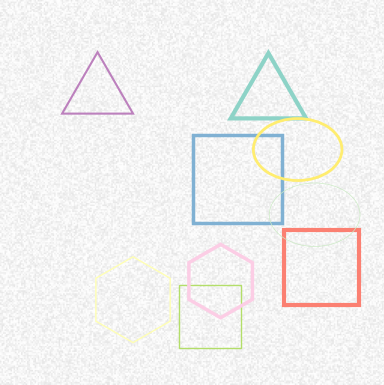[{"shape": "triangle", "thickness": 3, "radius": 0.57, "center": [0.697, 0.749]}, {"shape": "hexagon", "thickness": 1, "radius": 0.56, "center": [0.346, 0.222]}, {"shape": "square", "thickness": 3, "radius": 0.49, "center": [0.834, 0.306]}, {"shape": "square", "thickness": 2.5, "radius": 0.58, "center": [0.617, 0.535]}, {"shape": "square", "thickness": 1, "radius": 0.41, "center": [0.545, 0.178]}, {"shape": "hexagon", "thickness": 2.5, "radius": 0.48, "center": [0.573, 0.27]}, {"shape": "triangle", "thickness": 1.5, "radius": 0.53, "center": [0.253, 0.758]}, {"shape": "oval", "thickness": 0.5, "radius": 0.59, "center": [0.817, 0.442]}, {"shape": "oval", "thickness": 2, "radius": 0.58, "center": [0.773, 0.612]}]